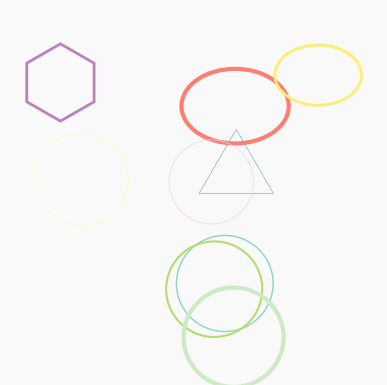[{"shape": "circle", "thickness": 1, "radius": 0.62, "center": [0.58, 0.264]}, {"shape": "circle", "thickness": 0.5, "radius": 0.6, "center": [0.211, 0.534]}, {"shape": "oval", "thickness": 3, "radius": 0.69, "center": [0.607, 0.724]}, {"shape": "triangle", "thickness": 0.5, "radius": 0.55, "center": [0.61, 0.553]}, {"shape": "circle", "thickness": 1.5, "radius": 0.62, "center": [0.553, 0.249]}, {"shape": "circle", "thickness": 0.5, "radius": 0.55, "center": [0.545, 0.527]}, {"shape": "hexagon", "thickness": 2, "radius": 0.5, "center": [0.156, 0.786]}, {"shape": "circle", "thickness": 3, "radius": 0.65, "center": [0.603, 0.124]}, {"shape": "oval", "thickness": 2, "radius": 0.56, "center": [0.821, 0.805]}]